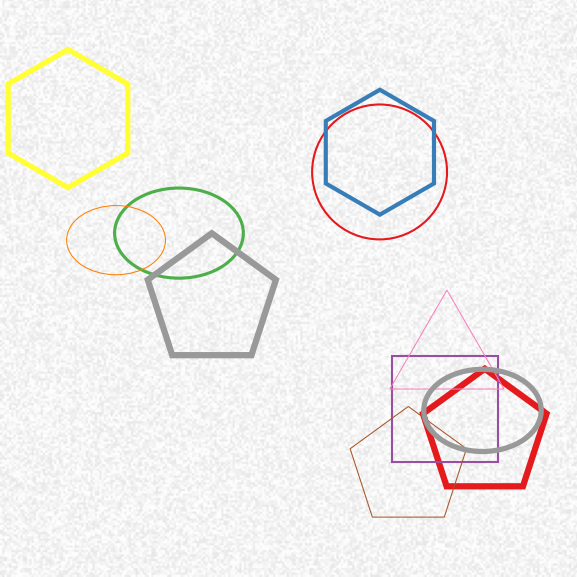[{"shape": "pentagon", "thickness": 3, "radius": 0.56, "center": [0.839, 0.248]}, {"shape": "circle", "thickness": 1, "radius": 0.58, "center": [0.657, 0.701]}, {"shape": "hexagon", "thickness": 2, "radius": 0.54, "center": [0.658, 0.736]}, {"shape": "oval", "thickness": 1.5, "radius": 0.56, "center": [0.31, 0.595]}, {"shape": "square", "thickness": 1, "radius": 0.46, "center": [0.77, 0.291]}, {"shape": "oval", "thickness": 0.5, "radius": 0.43, "center": [0.201, 0.583]}, {"shape": "hexagon", "thickness": 2.5, "radius": 0.6, "center": [0.118, 0.794]}, {"shape": "pentagon", "thickness": 0.5, "radius": 0.53, "center": [0.707, 0.189]}, {"shape": "triangle", "thickness": 0.5, "radius": 0.57, "center": [0.774, 0.383]}, {"shape": "oval", "thickness": 2.5, "radius": 0.51, "center": [0.835, 0.289]}, {"shape": "pentagon", "thickness": 3, "radius": 0.58, "center": [0.367, 0.479]}]